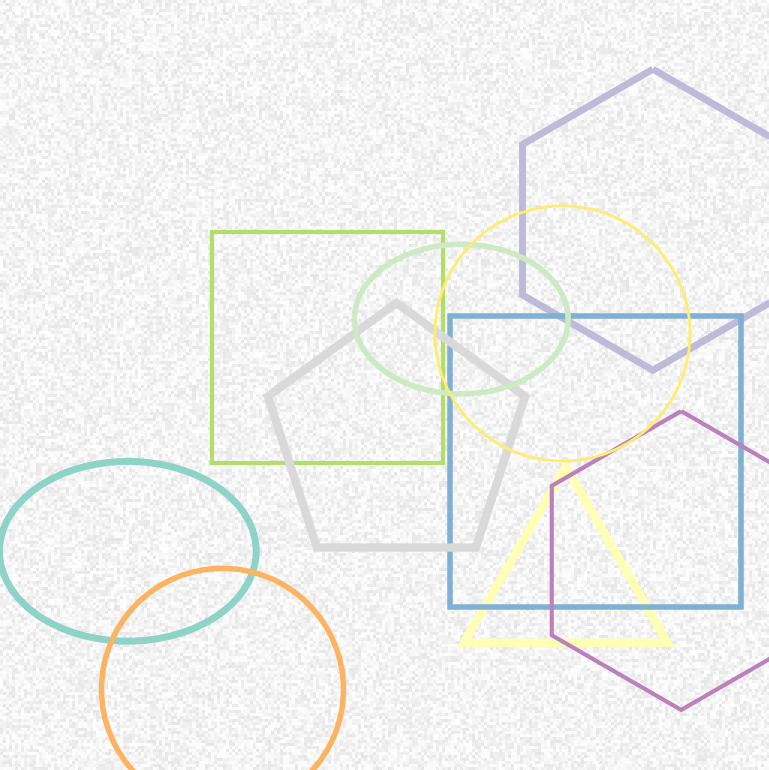[{"shape": "oval", "thickness": 2.5, "radius": 0.83, "center": [0.166, 0.284]}, {"shape": "triangle", "thickness": 3, "radius": 0.76, "center": [0.735, 0.242]}, {"shape": "hexagon", "thickness": 2.5, "radius": 0.98, "center": [0.848, 0.715]}, {"shape": "square", "thickness": 2, "radius": 0.94, "center": [0.773, 0.4]}, {"shape": "circle", "thickness": 2, "radius": 0.79, "center": [0.289, 0.105]}, {"shape": "square", "thickness": 1.5, "radius": 0.75, "center": [0.425, 0.549]}, {"shape": "pentagon", "thickness": 3, "radius": 0.88, "center": [0.515, 0.431]}, {"shape": "hexagon", "thickness": 1.5, "radius": 0.97, "center": [0.885, 0.272]}, {"shape": "oval", "thickness": 2, "radius": 0.69, "center": [0.599, 0.586]}, {"shape": "circle", "thickness": 1, "radius": 0.83, "center": [0.73, 0.567]}]